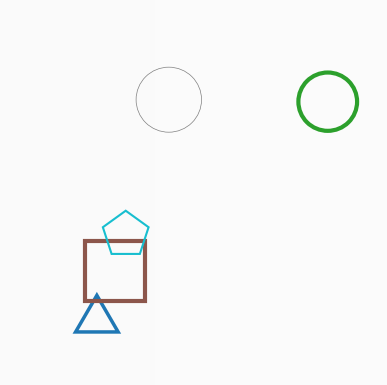[{"shape": "triangle", "thickness": 2.5, "radius": 0.32, "center": [0.25, 0.169]}, {"shape": "circle", "thickness": 3, "radius": 0.38, "center": [0.846, 0.736]}, {"shape": "square", "thickness": 3, "radius": 0.39, "center": [0.298, 0.297]}, {"shape": "circle", "thickness": 0.5, "radius": 0.42, "center": [0.436, 0.741]}, {"shape": "pentagon", "thickness": 1.5, "radius": 0.31, "center": [0.324, 0.391]}]